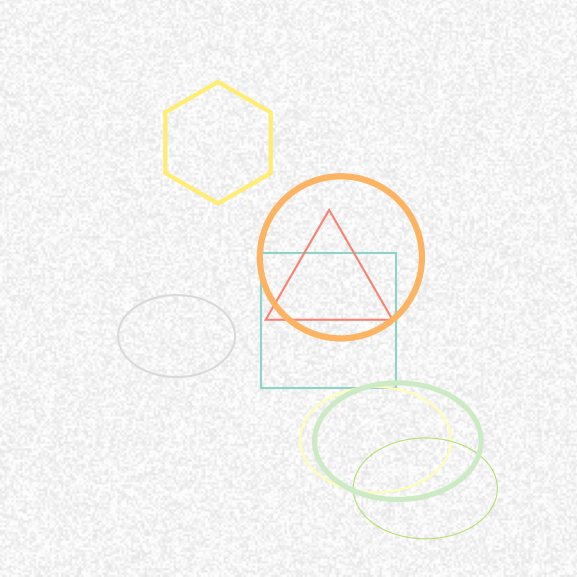[{"shape": "square", "thickness": 1, "radius": 0.58, "center": [0.569, 0.444]}, {"shape": "oval", "thickness": 1, "radius": 0.65, "center": [0.65, 0.238]}, {"shape": "triangle", "thickness": 1, "radius": 0.63, "center": [0.57, 0.509]}, {"shape": "circle", "thickness": 3, "radius": 0.7, "center": [0.59, 0.554]}, {"shape": "oval", "thickness": 0.5, "radius": 0.62, "center": [0.736, 0.153]}, {"shape": "oval", "thickness": 1, "radius": 0.51, "center": [0.306, 0.417]}, {"shape": "oval", "thickness": 2.5, "radius": 0.72, "center": [0.689, 0.235]}, {"shape": "hexagon", "thickness": 2, "radius": 0.53, "center": [0.378, 0.752]}]